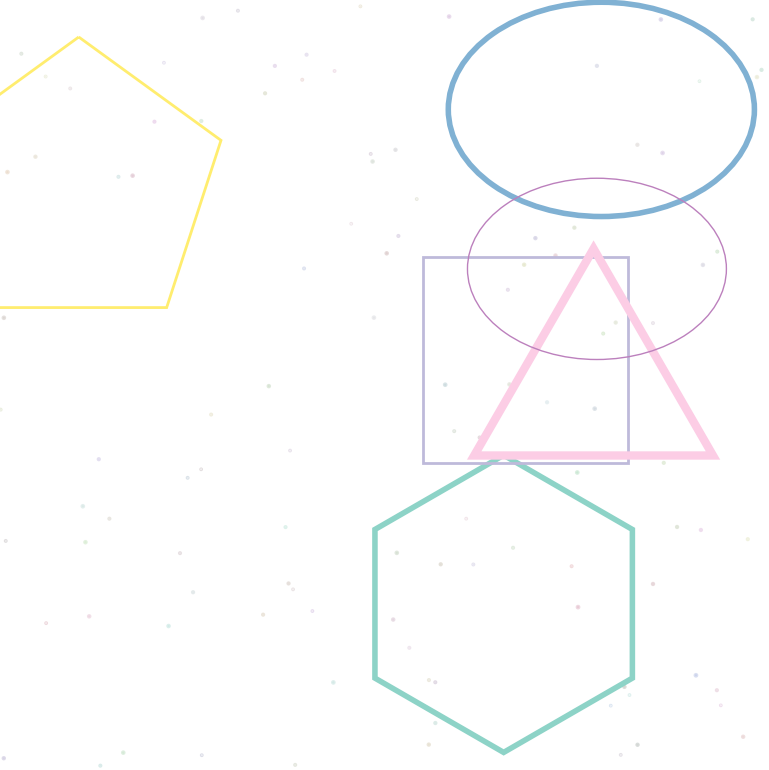[{"shape": "hexagon", "thickness": 2, "radius": 0.97, "center": [0.654, 0.216]}, {"shape": "square", "thickness": 1, "radius": 0.67, "center": [0.682, 0.533]}, {"shape": "oval", "thickness": 2, "radius": 0.99, "center": [0.781, 0.858]}, {"shape": "triangle", "thickness": 3, "radius": 0.9, "center": [0.771, 0.498]}, {"shape": "oval", "thickness": 0.5, "radius": 0.84, "center": [0.775, 0.651]}, {"shape": "pentagon", "thickness": 1, "radius": 0.97, "center": [0.102, 0.758]}]